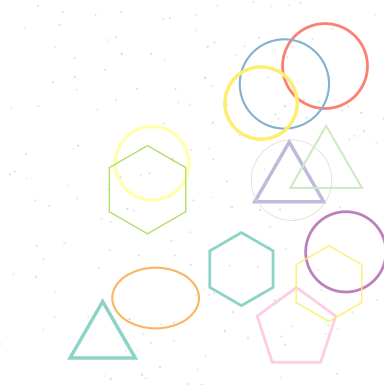[{"shape": "hexagon", "thickness": 2, "radius": 0.47, "center": [0.627, 0.301]}, {"shape": "triangle", "thickness": 2.5, "radius": 0.49, "center": [0.267, 0.119]}, {"shape": "circle", "thickness": 2.5, "radius": 0.48, "center": [0.395, 0.576]}, {"shape": "triangle", "thickness": 2.5, "radius": 0.52, "center": [0.751, 0.528]}, {"shape": "circle", "thickness": 2, "radius": 0.55, "center": [0.844, 0.828]}, {"shape": "circle", "thickness": 1.5, "radius": 0.58, "center": [0.739, 0.782]}, {"shape": "oval", "thickness": 1.5, "radius": 0.56, "center": [0.404, 0.226]}, {"shape": "hexagon", "thickness": 1, "radius": 0.57, "center": [0.383, 0.507]}, {"shape": "pentagon", "thickness": 2, "radius": 0.54, "center": [0.77, 0.146]}, {"shape": "circle", "thickness": 0.5, "radius": 0.52, "center": [0.757, 0.532]}, {"shape": "circle", "thickness": 2, "radius": 0.52, "center": [0.898, 0.346]}, {"shape": "triangle", "thickness": 1.5, "radius": 0.54, "center": [0.847, 0.566]}, {"shape": "hexagon", "thickness": 1, "radius": 0.49, "center": [0.854, 0.263]}, {"shape": "circle", "thickness": 2.5, "radius": 0.47, "center": [0.678, 0.732]}]